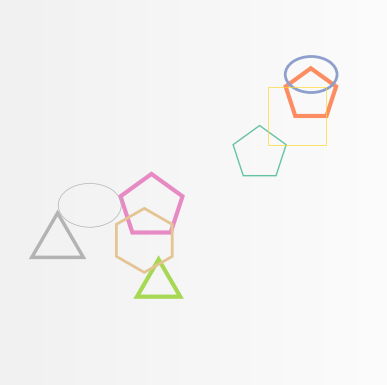[{"shape": "pentagon", "thickness": 1, "radius": 0.36, "center": [0.67, 0.602]}, {"shape": "pentagon", "thickness": 3, "radius": 0.34, "center": [0.802, 0.754]}, {"shape": "oval", "thickness": 2, "radius": 0.33, "center": [0.803, 0.806]}, {"shape": "pentagon", "thickness": 3, "radius": 0.42, "center": [0.391, 0.464]}, {"shape": "triangle", "thickness": 3, "radius": 0.32, "center": [0.409, 0.262]}, {"shape": "square", "thickness": 0.5, "radius": 0.37, "center": [0.766, 0.699]}, {"shape": "hexagon", "thickness": 2, "radius": 0.42, "center": [0.372, 0.376]}, {"shape": "triangle", "thickness": 2.5, "radius": 0.38, "center": [0.149, 0.37]}, {"shape": "oval", "thickness": 0.5, "radius": 0.41, "center": [0.232, 0.467]}]